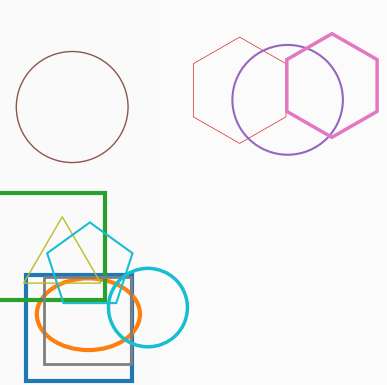[{"shape": "square", "thickness": 3, "radius": 0.69, "center": [0.204, 0.148]}, {"shape": "oval", "thickness": 3, "radius": 0.67, "center": [0.228, 0.184]}, {"shape": "square", "thickness": 3, "radius": 0.7, "center": [0.132, 0.36]}, {"shape": "hexagon", "thickness": 0.5, "radius": 0.69, "center": [0.618, 0.766]}, {"shape": "circle", "thickness": 1.5, "radius": 0.71, "center": [0.742, 0.741]}, {"shape": "circle", "thickness": 1, "radius": 0.72, "center": [0.186, 0.722]}, {"shape": "hexagon", "thickness": 2.5, "radius": 0.67, "center": [0.857, 0.778]}, {"shape": "square", "thickness": 2, "radius": 0.56, "center": [0.226, 0.168]}, {"shape": "triangle", "thickness": 1, "radius": 0.57, "center": [0.161, 0.322]}, {"shape": "circle", "thickness": 2.5, "radius": 0.51, "center": [0.382, 0.201]}, {"shape": "pentagon", "thickness": 1.5, "radius": 0.58, "center": [0.232, 0.306]}]